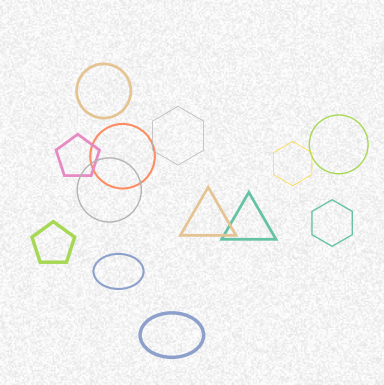[{"shape": "hexagon", "thickness": 1, "radius": 0.3, "center": [0.863, 0.421]}, {"shape": "triangle", "thickness": 2, "radius": 0.41, "center": [0.646, 0.419]}, {"shape": "circle", "thickness": 1.5, "radius": 0.42, "center": [0.318, 0.594]}, {"shape": "oval", "thickness": 1.5, "radius": 0.33, "center": [0.308, 0.295]}, {"shape": "oval", "thickness": 2.5, "radius": 0.41, "center": [0.446, 0.13]}, {"shape": "pentagon", "thickness": 2, "radius": 0.3, "center": [0.202, 0.592]}, {"shape": "pentagon", "thickness": 2.5, "radius": 0.29, "center": [0.138, 0.366]}, {"shape": "circle", "thickness": 1, "radius": 0.38, "center": [0.88, 0.625]}, {"shape": "hexagon", "thickness": 0.5, "radius": 0.29, "center": [0.76, 0.575]}, {"shape": "circle", "thickness": 2, "radius": 0.35, "center": [0.269, 0.764]}, {"shape": "triangle", "thickness": 2, "radius": 0.42, "center": [0.541, 0.43]}, {"shape": "circle", "thickness": 1, "radius": 0.42, "center": [0.284, 0.507]}, {"shape": "hexagon", "thickness": 0.5, "radius": 0.38, "center": [0.462, 0.648]}]